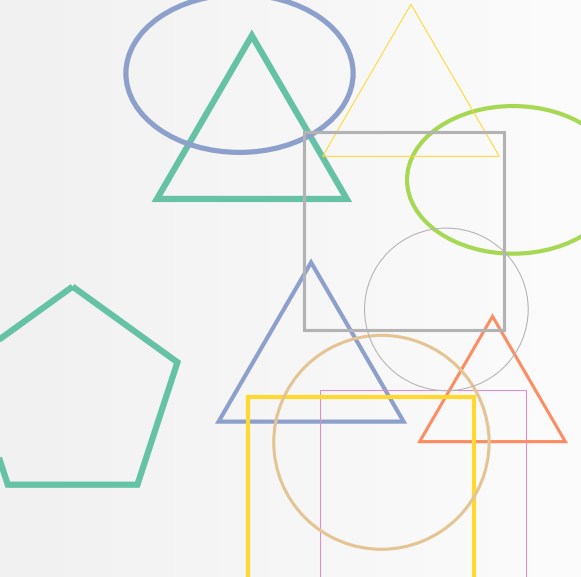[{"shape": "pentagon", "thickness": 3, "radius": 0.95, "center": [0.125, 0.313]}, {"shape": "triangle", "thickness": 3, "radius": 0.94, "center": [0.433, 0.749]}, {"shape": "triangle", "thickness": 1.5, "radius": 0.72, "center": [0.847, 0.307]}, {"shape": "triangle", "thickness": 2, "radius": 0.92, "center": [0.535, 0.361]}, {"shape": "oval", "thickness": 2.5, "radius": 0.98, "center": [0.412, 0.872]}, {"shape": "square", "thickness": 0.5, "radius": 0.89, "center": [0.728, 0.146]}, {"shape": "oval", "thickness": 2, "radius": 0.91, "center": [0.883, 0.688]}, {"shape": "triangle", "thickness": 0.5, "radius": 0.88, "center": [0.707, 0.816]}, {"shape": "square", "thickness": 2, "radius": 0.97, "center": [0.622, 0.118]}, {"shape": "circle", "thickness": 1.5, "radius": 0.93, "center": [0.656, 0.233]}, {"shape": "circle", "thickness": 0.5, "radius": 0.7, "center": [0.768, 0.463]}, {"shape": "square", "thickness": 1.5, "radius": 0.86, "center": [0.694, 0.599]}]